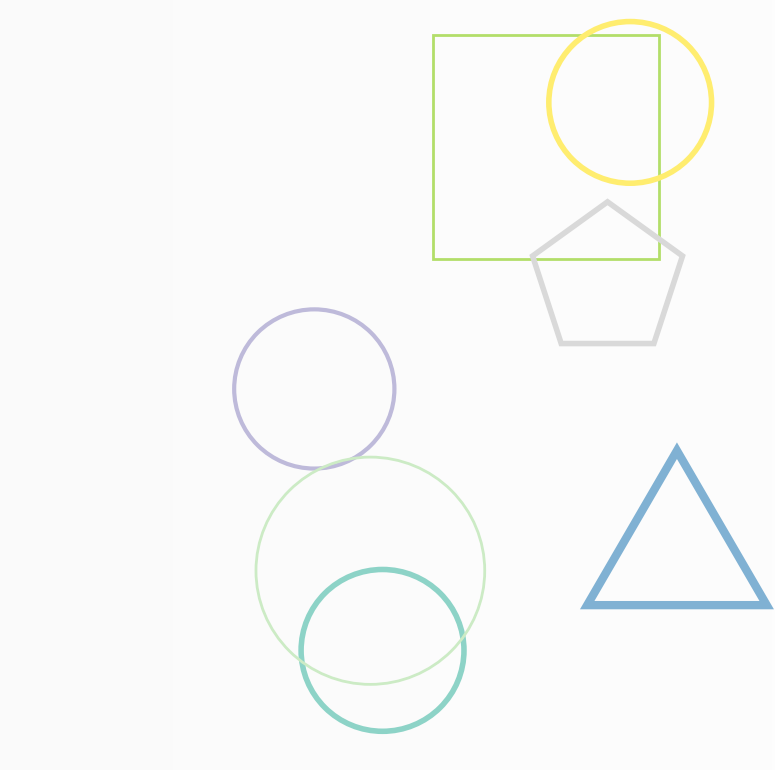[{"shape": "circle", "thickness": 2, "radius": 0.53, "center": [0.494, 0.155]}, {"shape": "circle", "thickness": 1.5, "radius": 0.52, "center": [0.406, 0.495]}, {"shape": "triangle", "thickness": 3, "radius": 0.67, "center": [0.873, 0.281]}, {"shape": "square", "thickness": 1, "radius": 0.73, "center": [0.704, 0.809]}, {"shape": "pentagon", "thickness": 2, "radius": 0.51, "center": [0.784, 0.636]}, {"shape": "circle", "thickness": 1, "radius": 0.74, "center": [0.478, 0.259]}, {"shape": "circle", "thickness": 2, "radius": 0.52, "center": [0.813, 0.867]}]